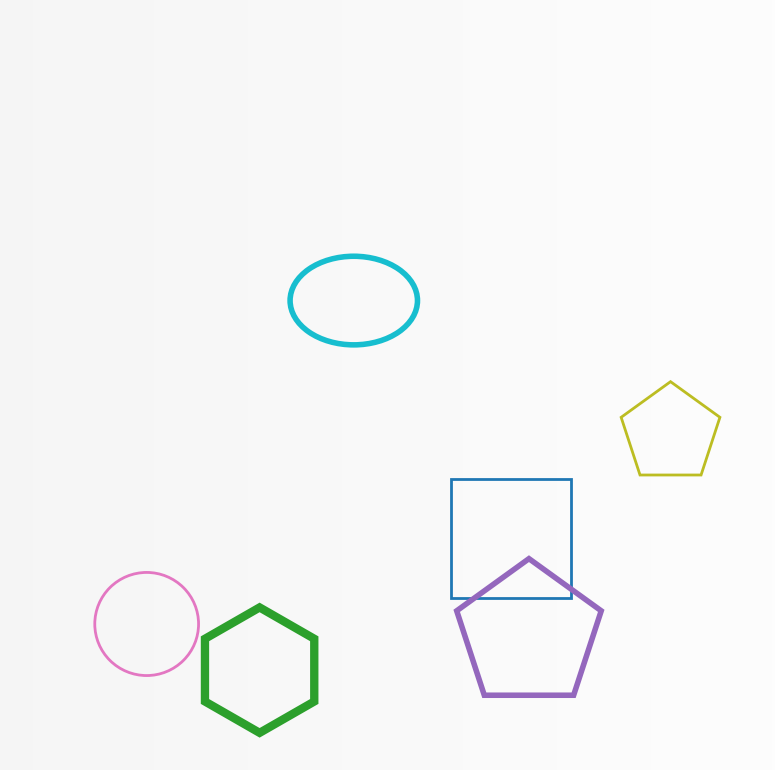[{"shape": "square", "thickness": 1, "radius": 0.38, "center": [0.659, 0.3]}, {"shape": "hexagon", "thickness": 3, "radius": 0.41, "center": [0.335, 0.13]}, {"shape": "pentagon", "thickness": 2, "radius": 0.49, "center": [0.683, 0.176]}, {"shape": "circle", "thickness": 1, "radius": 0.33, "center": [0.189, 0.19]}, {"shape": "pentagon", "thickness": 1, "radius": 0.34, "center": [0.865, 0.437]}, {"shape": "oval", "thickness": 2, "radius": 0.41, "center": [0.456, 0.61]}]